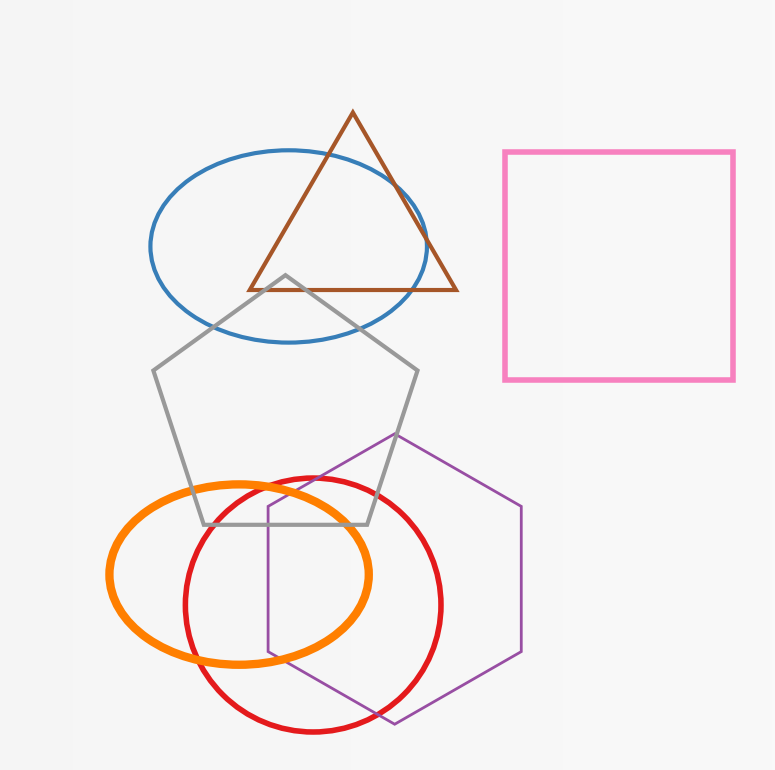[{"shape": "circle", "thickness": 2, "radius": 0.82, "center": [0.404, 0.214]}, {"shape": "oval", "thickness": 1.5, "radius": 0.89, "center": [0.372, 0.68]}, {"shape": "hexagon", "thickness": 1, "radius": 0.94, "center": [0.509, 0.248]}, {"shape": "oval", "thickness": 3, "radius": 0.84, "center": [0.309, 0.254]}, {"shape": "triangle", "thickness": 1.5, "radius": 0.77, "center": [0.455, 0.7]}, {"shape": "square", "thickness": 2, "radius": 0.74, "center": [0.799, 0.655]}, {"shape": "pentagon", "thickness": 1.5, "radius": 0.9, "center": [0.368, 0.463]}]